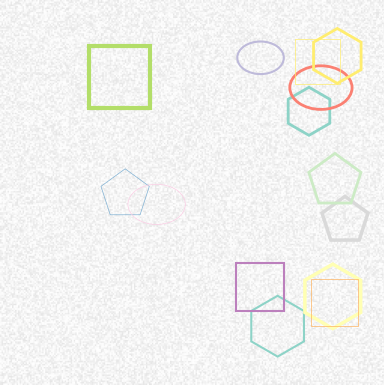[{"shape": "hexagon", "thickness": 1.5, "radius": 0.4, "center": [0.721, 0.153]}, {"shape": "hexagon", "thickness": 2, "radius": 0.31, "center": [0.803, 0.711]}, {"shape": "hexagon", "thickness": 2.5, "radius": 0.42, "center": [0.864, 0.23]}, {"shape": "oval", "thickness": 1.5, "radius": 0.3, "center": [0.677, 0.85]}, {"shape": "oval", "thickness": 2, "radius": 0.4, "center": [0.834, 0.772]}, {"shape": "pentagon", "thickness": 0.5, "radius": 0.33, "center": [0.325, 0.496]}, {"shape": "square", "thickness": 0.5, "radius": 0.31, "center": [0.87, 0.213]}, {"shape": "square", "thickness": 3, "radius": 0.4, "center": [0.31, 0.8]}, {"shape": "oval", "thickness": 0.5, "radius": 0.37, "center": [0.407, 0.469]}, {"shape": "pentagon", "thickness": 2.5, "radius": 0.31, "center": [0.896, 0.427]}, {"shape": "square", "thickness": 1.5, "radius": 0.32, "center": [0.675, 0.254]}, {"shape": "pentagon", "thickness": 2, "radius": 0.36, "center": [0.87, 0.53]}, {"shape": "hexagon", "thickness": 2, "radius": 0.36, "center": [0.876, 0.855]}, {"shape": "square", "thickness": 0.5, "radius": 0.29, "center": [0.824, 0.841]}]